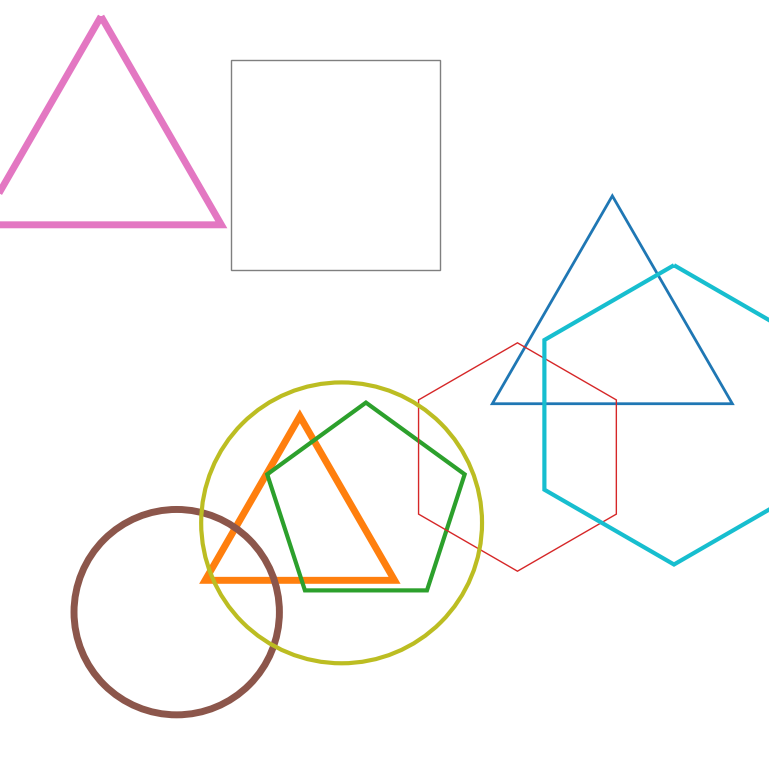[{"shape": "triangle", "thickness": 1, "radius": 0.9, "center": [0.795, 0.566]}, {"shape": "triangle", "thickness": 2.5, "radius": 0.71, "center": [0.389, 0.317]}, {"shape": "pentagon", "thickness": 1.5, "radius": 0.67, "center": [0.475, 0.342]}, {"shape": "hexagon", "thickness": 0.5, "radius": 0.74, "center": [0.672, 0.406]}, {"shape": "circle", "thickness": 2.5, "radius": 0.67, "center": [0.229, 0.205]}, {"shape": "triangle", "thickness": 2.5, "radius": 0.9, "center": [0.131, 0.798]}, {"shape": "square", "thickness": 0.5, "radius": 0.68, "center": [0.436, 0.786]}, {"shape": "circle", "thickness": 1.5, "radius": 0.91, "center": [0.444, 0.321]}, {"shape": "hexagon", "thickness": 1.5, "radius": 0.97, "center": [0.875, 0.461]}]